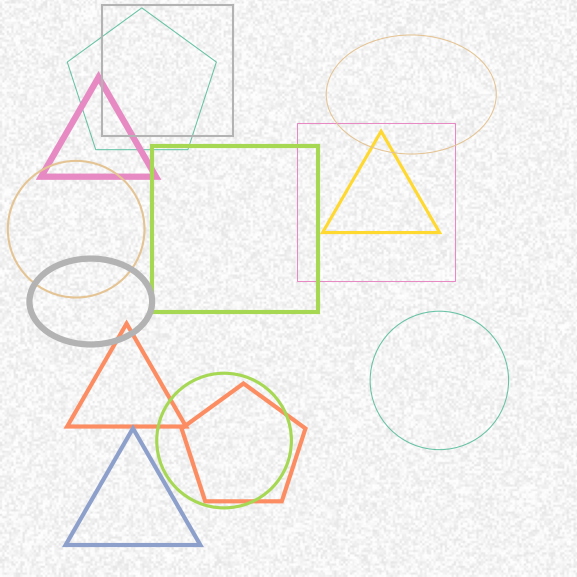[{"shape": "circle", "thickness": 0.5, "radius": 0.6, "center": [0.761, 0.34]}, {"shape": "pentagon", "thickness": 0.5, "radius": 0.68, "center": [0.246, 0.85]}, {"shape": "triangle", "thickness": 2, "radius": 0.59, "center": [0.219, 0.32]}, {"shape": "pentagon", "thickness": 2, "radius": 0.56, "center": [0.422, 0.222]}, {"shape": "triangle", "thickness": 2, "radius": 0.67, "center": [0.23, 0.123]}, {"shape": "triangle", "thickness": 3, "radius": 0.57, "center": [0.171, 0.751]}, {"shape": "square", "thickness": 0.5, "radius": 0.68, "center": [0.652, 0.649]}, {"shape": "square", "thickness": 2, "radius": 0.72, "center": [0.406, 0.602]}, {"shape": "circle", "thickness": 1.5, "radius": 0.58, "center": [0.388, 0.236]}, {"shape": "triangle", "thickness": 1.5, "radius": 0.58, "center": [0.66, 0.655]}, {"shape": "circle", "thickness": 1, "radius": 0.59, "center": [0.132, 0.602]}, {"shape": "oval", "thickness": 0.5, "radius": 0.74, "center": [0.712, 0.836]}, {"shape": "oval", "thickness": 3, "radius": 0.53, "center": [0.157, 0.477]}, {"shape": "square", "thickness": 1, "radius": 0.56, "center": [0.29, 0.877]}]